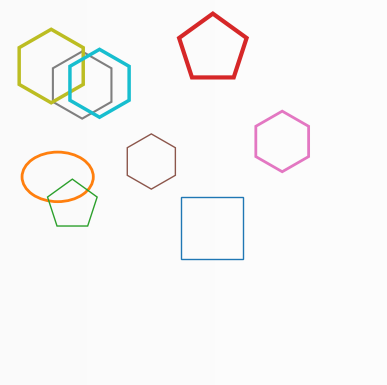[{"shape": "square", "thickness": 1, "radius": 0.4, "center": [0.546, 0.407]}, {"shape": "oval", "thickness": 2, "radius": 0.46, "center": [0.149, 0.541]}, {"shape": "pentagon", "thickness": 1, "radius": 0.34, "center": [0.187, 0.467]}, {"shape": "pentagon", "thickness": 3, "radius": 0.46, "center": [0.549, 0.873]}, {"shape": "hexagon", "thickness": 1, "radius": 0.36, "center": [0.391, 0.581]}, {"shape": "hexagon", "thickness": 2, "radius": 0.39, "center": [0.728, 0.633]}, {"shape": "hexagon", "thickness": 1.5, "radius": 0.44, "center": [0.212, 0.779]}, {"shape": "hexagon", "thickness": 2.5, "radius": 0.48, "center": [0.132, 0.828]}, {"shape": "hexagon", "thickness": 2.5, "radius": 0.44, "center": [0.257, 0.784]}]